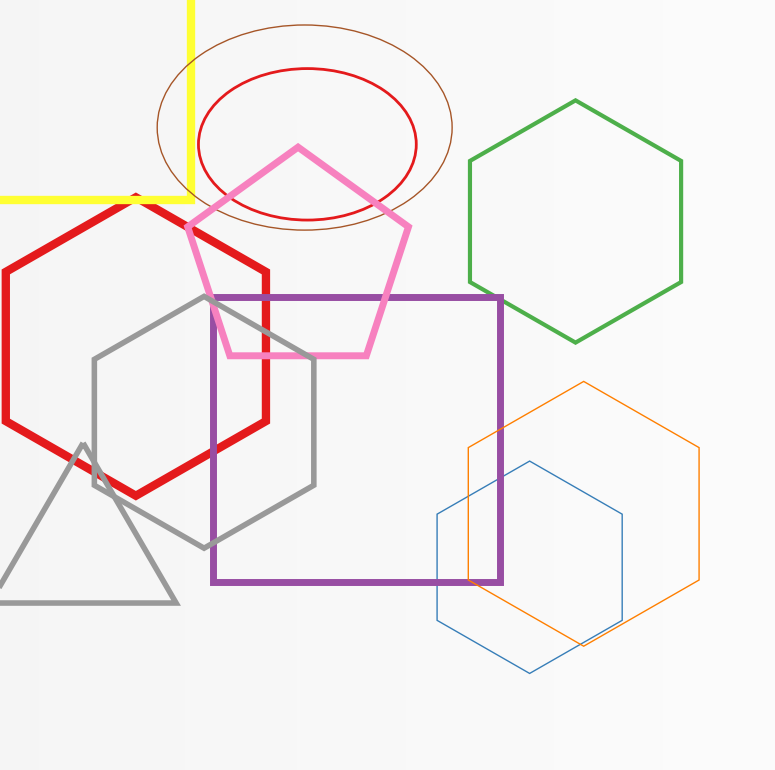[{"shape": "oval", "thickness": 1, "radius": 0.7, "center": [0.397, 0.813]}, {"shape": "hexagon", "thickness": 3, "radius": 0.97, "center": [0.175, 0.55]}, {"shape": "hexagon", "thickness": 0.5, "radius": 0.69, "center": [0.683, 0.263]}, {"shape": "hexagon", "thickness": 1.5, "radius": 0.79, "center": [0.743, 0.712]}, {"shape": "square", "thickness": 2.5, "radius": 0.93, "center": [0.46, 0.429]}, {"shape": "hexagon", "thickness": 0.5, "radius": 0.86, "center": [0.753, 0.333]}, {"shape": "square", "thickness": 3, "radius": 0.72, "center": [0.101, 0.885]}, {"shape": "oval", "thickness": 0.5, "radius": 0.95, "center": [0.393, 0.834]}, {"shape": "pentagon", "thickness": 2.5, "radius": 0.75, "center": [0.385, 0.659]}, {"shape": "hexagon", "thickness": 2, "radius": 0.82, "center": [0.263, 0.452]}, {"shape": "triangle", "thickness": 2, "radius": 0.69, "center": [0.107, 0.286]}]